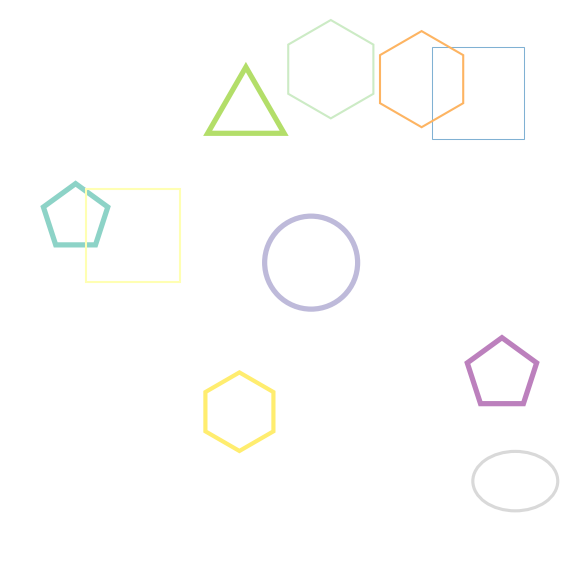[{"shape": "pentagon", "thickness": 2.5, "radius": 0.29, "center": [0.131, 0.623]}, {"shape": "square", "thickness": 1, "radius": 0.41, "center": [0.23, 0.592]}, {"shape": "circle", "thickness": 2.5, "radius": 0.4, "center": [0.539, 0.544]}, {"shape": "square", "thickness": 0.5, "radius": 0.4, "center": [0.827, 0.838]}, {"shape": "hexagon", "thickness": 1, "radius": 0.42, "center": [0.73, 0.862]}, {"shape": "triangle", "thickness": 2.5, "radius": 0.38, "center": [0.426, 0.807]}, {"shape": "oval", "thickness": 1.5, "radius": 0.37, "center": [0.892, 0.166]}, {"shape": "pentagon", "thickness": 2.5, "radius": 0.32, "center": [0.869, 0.351]}, {"shape": "hexagon", "thickness": 1, "radius": 0.43, "center": [0.573, 0.879]}, {"shape": "hexagon", "thickness": 2, "radius": 0.34, "center": [0.415, 0.286]}]